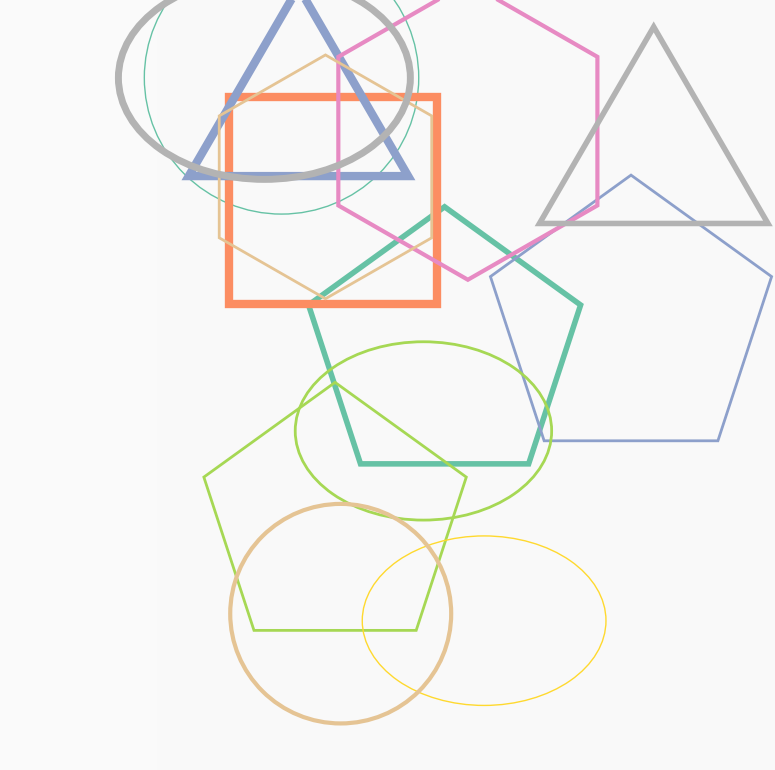[{"shape": "circle", "thickness": 0.5, "radius": 0.89, "center": [0.363, 0.899]}, {"shape": "pentagon", "thickness": 2, "radius": 0.92, "center": [0.574, 0.547]}, {"shape": "square", "thickness": 3, "radius": 0.67, "center": [0.429, 0.739]}, {"shape": "pentagon", "thickness": 1, "radius": 0.95, "center": [0.814, 0.582]}, {"shape": "triangle", "thickness": 3, "radius": 0.82, "center": [0.385, 0.853]}, {"shape": "hexagon", "thickness": 1.5, "radius": 0.96, "center": [0.604, 0.83]}, {"shape": "oval", "thickness": 1, "radius": 0.83, "center": [0.546, 0.44]}, {"shape": "pentagon", "thickness": 1, "radius": 0.89, "center": [0.432, 0.325]}, {"shape": "oval", "thickness": 0.5, "radius": 0.79, "center": [0.625, 0.194]}, {"shape": "circle", "thickness": 1.5, "radius": 0.71, "center": [0.44, 0.203]}, {"shape": "hexagon", "thickness": 1, "radius": 0.79, "center": [0.42, 0.77]}, {"shape": "oval", "thickness": 2.5, "radius": 0.94, "center": [0.341, 0.899]}, {"shape": "triangle", "thickness": 2, "radius": 0.85, "center": [0.843, 0.795]}]